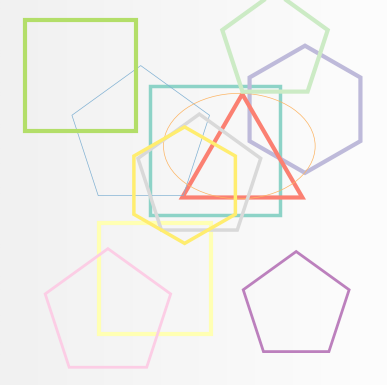[{"shape": "square", "thickness": 2.5, "radius": 0.84, "center": [0.554, 0.609]}, {"shape": "square", "thickness": 3, "radius": 0.72, "center": [0.401, 0.277]}, {"shape": "hexagon", "thickness": 3, "radius": 0.83, "center": [0.787, 0.716]}, {"shape": "triangle", "thickness": 3, "radius": 0.9, "center": [0.625, 0.577]}, {"shape": "pentagon", "thickness": 0.5, "radius": 0.93, "center": [0.363, 0.643]}, {"shape": "oval", "thickness": 0.5, "radius": 0.98, "center": [0.618, 0.621]}, {"shape": "square", "thickness": 3, "radius": 0.72, "center": [0.209, 0.804]}, {"shape": "pentagon", "thickness": 2, "radius": 0.85, "center": [0.279, 0.184]}, {"shape": "pentagon", "thickness": 2.5, "radius": 0.83, "center": [0.514, 0.537]}, {"shape": "pentagon", "thickness": 2, "radius": 0.72, "center": [0.764, 0.203]}, {"shape": "pentagon", "thickness": 3, "radius": 0.72, "center": [0.71, 0.878]}, {"shape": "hexagon", "thickness": 2.5, "radius": 0.76, "center": [0.476, 0.519]}]